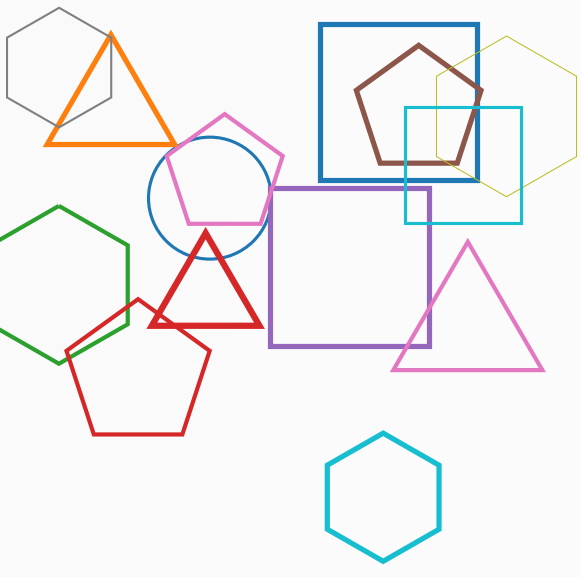[{"shape": "square", "thickness": 2.5, "radius": 0.67, "center": [0.686, 0.822]}, {"shape": "circle", "thickness": 1.5, "radius": 0.53, "center": [0.361, 0.656]}, {"shape": "triangle", "thickness": 2.5, "radius": 0.63, "center": [0.191, 0.812]}, {"shape": "hexagon", "thickness": 2, "radius": 0.68, "center": [0.101, 0.506]}, {"shape": "triangle", "thickness": 3, "radius": 0.53, "center": [0.354, 0.489]}, {"shape": "pentagon", "thickness": 2, "radius": 0.65, "center": [0.238, 0.352]}, {"shape": "square", "thickness": 2.5, "radius": 0.68, "center": [0.601, 0.537]}, {"shape": "pentagon", "thickness": 2.5, "radius": 0.56, "center": [0.72, 0.808]}, {"shape": "triangle", "thickness": 2, "radius": 0.74, "center": [0.805, 0.432]}, {"shape": "pentagon", "thickness": 2, "radius": 0.52, "center": [0.387, 0.697]}, {"shape": "hexagon", "thickness": 1, "radius": 0.52, "center": [0.102, 0.882]}, {"shape": "hexagon", "thickness": 0.5, "radius": 0.7, "center": [0.871, 0.798]}, {"shape": "square", "thickness": 1.5, "radius": 0.5, "center": [0.797, 0.714]}, {"shape": "hexagon", "thickness": 2.5, "radius": 0.55, "center": [0.659, 0.138]}]